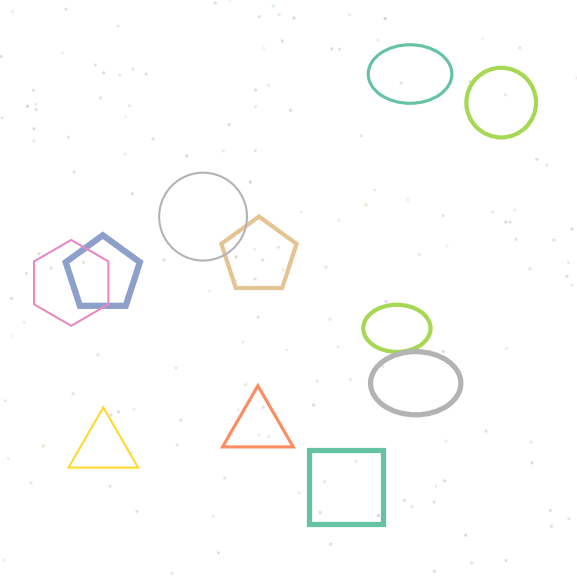[{"shape": "square", "thickness": 2.5, "radius": 0.32, "center": [0.599, 0.156]}, {"shape": "oval", "thickness": 1.5, "radius": 0.36, "center": [0.71, 0.871]}, {"shape": "triangle", "thickness": 1.5, "radius": 0.35, "center": [0.447, 0.261]}, {"shape": "pentagon", "thickness": 3, "radius": 0.34, "center": [0.178, 0.524]}, {"shape": "hexagon", "thickness": 1, "radius": 0.37, "center": [0.123, 0.509]}, {"shape": "circle", "thickness": 2, "radius": 0.3, "center": [0.868, 0.821]}, {"shape": "oval", "thickness": 2, "radius": 0.29, "center": [0.687, 0.431]}, {"shape": "triangle", "thickness": 1, "radius": 0.35, "center": [0.179, 0.224]}, {"shape": "pentagon", "thickness": 2, "radius": 0.34, "center": [0.448, 0.556]}, {"shape": "circle", "thickness": 1, "radius": 0.38, "center": [0.352, 0.624]}, {"shape": "oval", "thickness": 2.5, "radius": 0.39, "center": [0.72, 0.336]}]